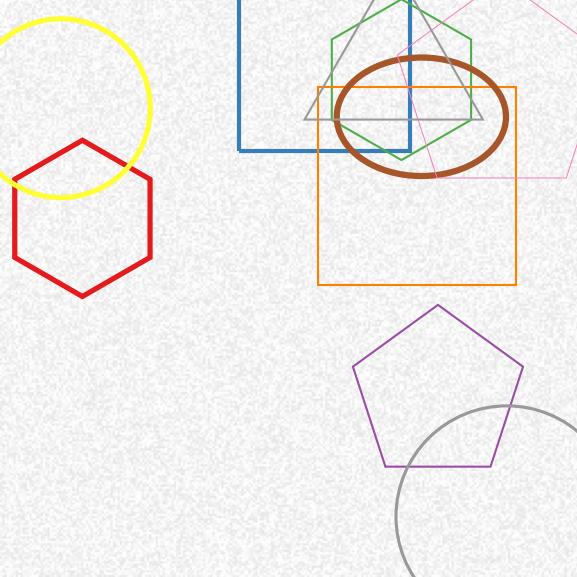[{"shape": "hexagon", "thickness": 2.5, "radius": 0.68, "center": [0.143, 0.621]}, {"shape": "square", "thickness": 2, "radius": 0.74, "center": [0.562, 0.886]}, {"shape": "hexagon", "thickness": 1, "radius": 0.7, "center": [0.695, 0.861]}, {"shape": "pentagon", "thickness": 1, "radius": 0.77, "center": [0.758, 0.316]}, {"shape": "square", "thickness": 1, "radius": 0.86, "center": [0.723, 0.677]}, {"shape": "circle", "thickness": 2.5, "radius": 0.77, "center": [0.105, 0.812]}, {"shape": "oval", "thickness": 3, "radius": 0.73, "center": [0.73, 0.797]}, {"shape": "pentagon", "thickness": 0.5, "radius": 0.95, "center": [0.869, 0.845]}, {"shape": "circle", "thickness": 1.5, "radius": 0.96, "center": [0.878, 0.105]}, {"shape": "triangle", "thickness": 1, "radius": 0.89, "center": [0.682, 0.881]}]